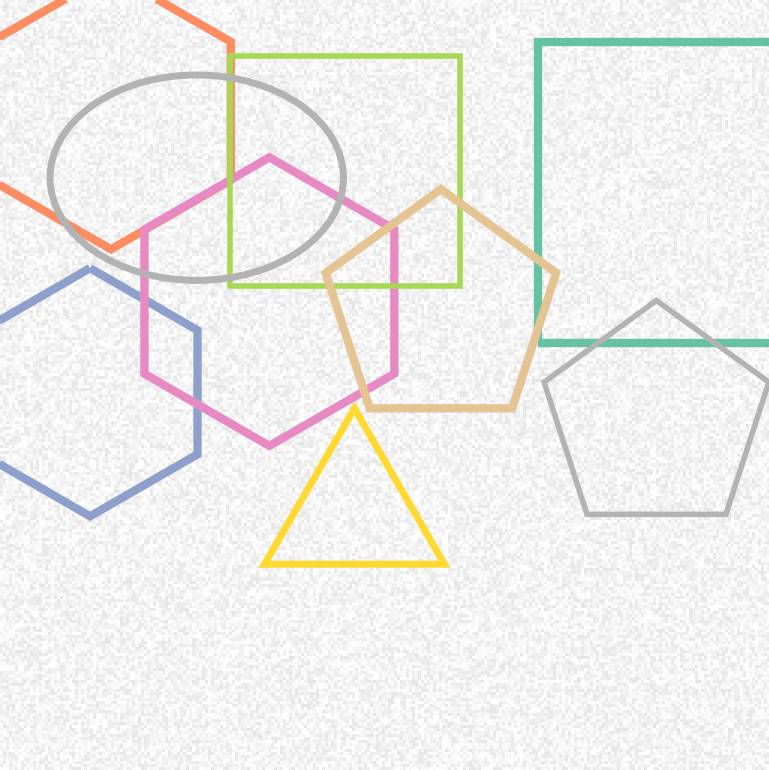[{"shape": "square", "thickness": 3, "radius": 0.98, "center": [0.894, 0.75]}, {"shape": "hexagon", "thickness": 3, "radius": 0.9, "center": [0.144, 0.856]}, {"shape": "hexagon", "thickness": 3, "radius": 0.81, "center": [0.117, 0.491]}, {"shape": "hexagon", "thickness": 3, "radius": 0.94, "center": [0.35, 0.608]}, {"shape": "square", "thickness": 2, "radius": 0.75, "center": [0.448, 0.778]}, {"shape": "triangle", "thickness": 2.5, "radius": 0.67, "center": [0.46, 0.335]}, {"shape": "pentagon", "thickness": 3, "radius": 0.79, "center": [0.573, 0.597]}, {"shape": "oval", "thickness": 2.5, "radius": 0.95, "center": [0.256, 0.769]}, {"shape": "pentagon", "thickness": 2, "radius": 0.77, "center": [0.853, 0.456]}]